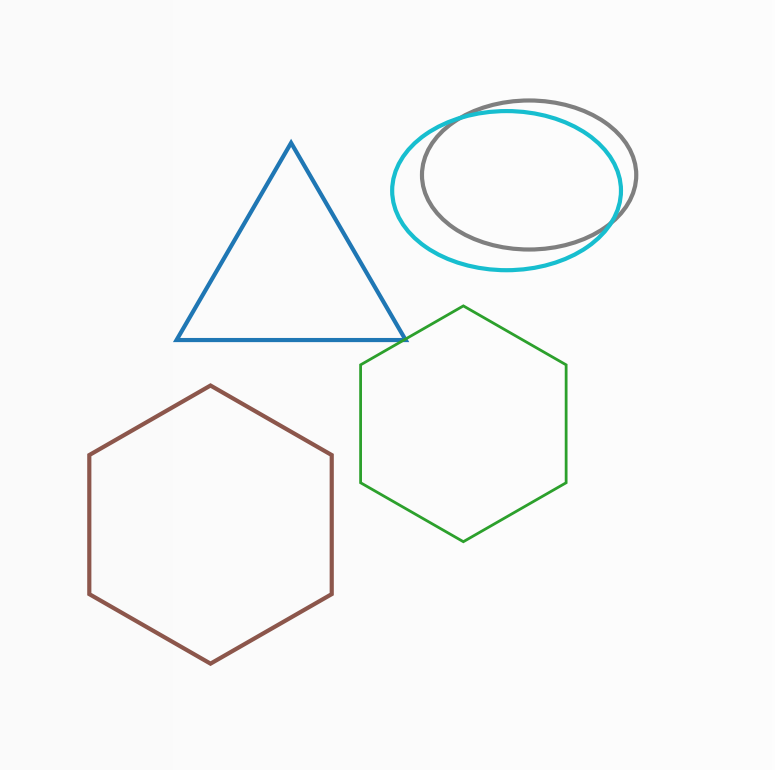[{"shape": "triangle", "thickness": 1.5, "radius": 0.85, "center": [0.376, 0.644]}, {"shape": "hexagon", "thickness": 1, "radius": 0.77, "center": [0.598, 0.45]}, {"shape": "hexagon", "thickness": 1.5, "radius": 0.9, "center": [0.272, 0.319]}, {"shape": "oval", "thickness": 1.5, "radius": 0.69, "center": [0.683, 0.773]}, {"shape": "oval", "thickness": 1.5, "radius": 0.74, "center": [0.654, 0.752]}]